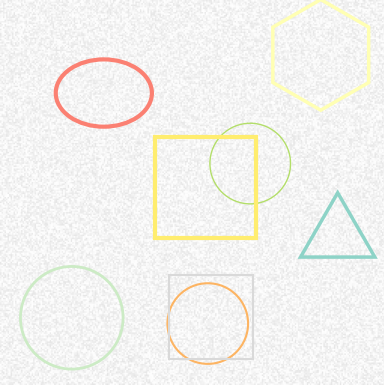[{"shape": "triangle", "thickness": 2.5, "radius": 0.56, "center": [0.877, 0.388]}, {"shape": "hexagon", "thickness": 2.5, "radius": 0.72, "center": [0.833, 0.858]}, {"shape": "oval", "thickness": 3, "radius": 0.62, "center": [0.27, 0.758]}, {"shape": "circle", "thickness": 1.5, "radius": 0.52, "center": [0.54, 0.16]}, {"shape": "circle", "thickness": 1, "radius": 0.52, "center": [0.65, 0.575]}, {"shape": "square", "thickness": 1.5, "radius": 0.54, "center": [0.549, 0.176]}, {"shape": "circle", "thickness": 2, "radius": 0.67, "center": [0.186, 0.175]}, {"shape": "square", "thickness": 3, "radius": 0.66, "center": [0.534, 0.512]}]